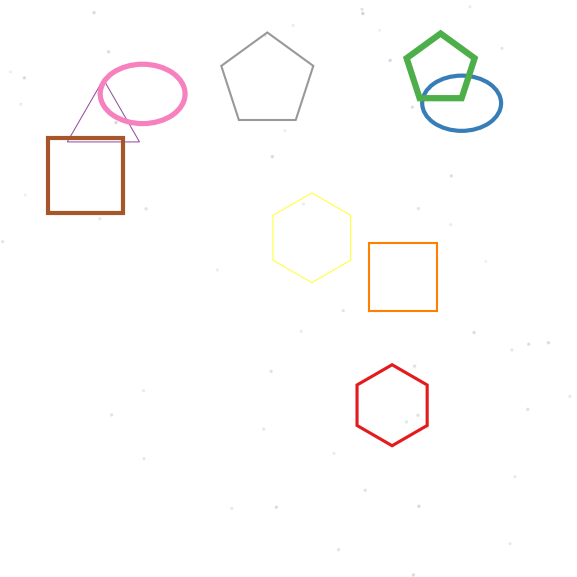[{"shape": "hexagon", "thickness": 1.5, "radius": 0.35, "center": [0.679, 0.297]}, {"shape": "oval", "thickness": 2, "radius": 0.34, "center": [0.799, 0.82]}, {"shape": "pentagon", "thickness": 3, "radius": 0.31, "center": [0.763, 0.879]}, {"shape": "triangle", "thickness": 0.5, "radius": 0.36, "center": [0.179, 0.789]}, {"shape": "square", "thickness": 1, "radius": 0.29, "center": [0.698, 0.52]}, {"shape": "hexagon", "thickness": 0.5, "radius": 0.39, "center": [0.54, 0.587]}, {"shape": "square", "thickness": 2, "radius": 0.32, "center": [0.149, 0.695]}, {"shape": "oval", "thickness": 2.5, "radius": 0.37, "center": [0.247, 0.837]}, {"shape": "pentagon", "thickness": 1, "radius": 0.42, "center": [0.463, 0.859]}]